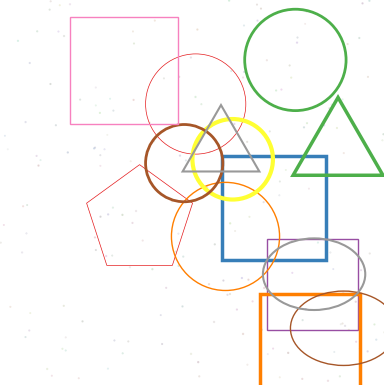[{"shape": "circle", "thickness": 0.5, "radius": 0.65, "center": [0.508, 0.73]}, {"shape": "pentagon", "thickness": 0.5, "radius": 0.72, "center": [0.363, 0.428]}, {"shape": "square", "thickness": 2.5, "radius": 0.67, "center": [0.711, 0.46]}, {"shape": "triangle", "thickness": 2.5, "radius": 0.67, "center": [0.878, 0.612]}, {"shape": "circle", "thickness": 2, "radius": 0.66, "center": [0.767, 0.844]}, {"shape": "square", "thickness": 1, "radius": 0.59, "center": [0.812, 0.262]}, {"shape": "circle", "thickness": 1, "radius": 0.7, "center": [0.586, 0.386]}, {"shape": "square", "thickness": 2.5, "radius": 0.65, "center": [0.805, 0.107]}, {"shape": "circle", "thickness": 3, "radius": 0.52, "center": [0.604, 0.586]}, {"shape": "circle", "thickness": 2, "radius": 0.5, "center": [0.478, 0.576]}, {"shape": "oval", "thickness": 1, "radius": 0.69, "center": [0.892, 0.147]}, {"shape": "square", "thickness": 1, "radius": 0.7, "center": [0.321, 0.817]}, {"shape": "triangle", "thickness": 1.5, "radius": 0.58, "center": [0.574, 0.612]}, {"shape": "oval", "thickness": 1.5, "radius": 0.66, "center": [0.816, 0.288]}]